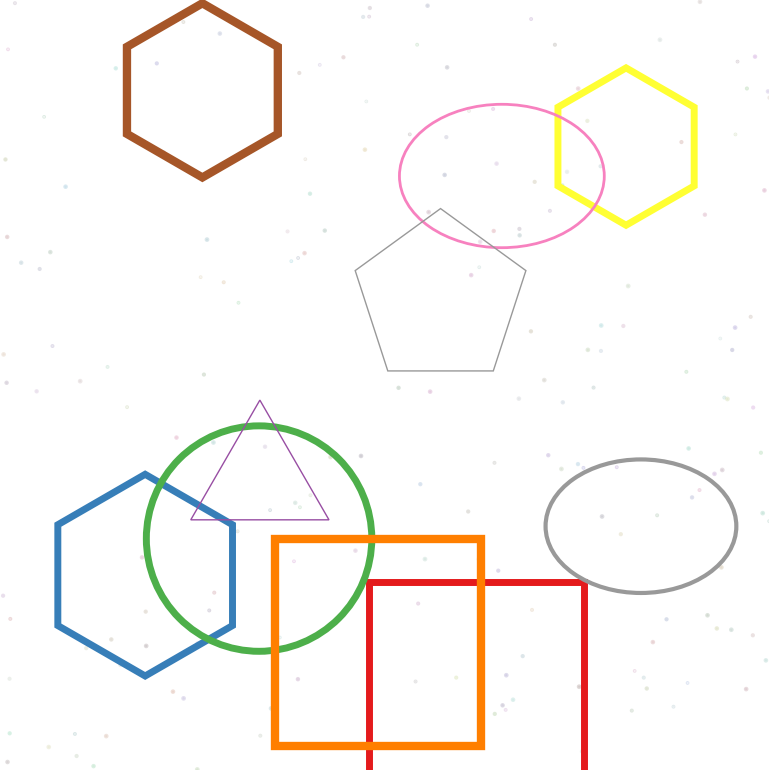[{"shape": "square", "thickness": 2.5, "radius": 0.7, "center": [0.619, 0.105]}, {"shape": "hexagon", "thickness": 2.5, "radius": 0.65, "center": [0.189, 0.253]}, {"shape": "circle", "thickness": 2.5, "radius": 0.73, "center": [0.336, 0.301]}, {"shape": "triangle", "thickness": 0.5, "radius": 0.52, "center": [0.337, 0.377]}, {"shape": "square", "thickness": 3, "radius": 0.67, "center": [0.491, 0.165]}, {"shape": "hexagon", "thickness": 2.5, "radius": 0.51, "center": [0.813, 0.81]}, {"shape": "hexagon", "thickness": 3, "radius": 0.57, "center": [0.263, 0.883]}, {"shape": "oval", "thickness": 1, "radius": 0.67, "center": [0.652, 0.771]}, {"shape": "pentagon", "thickness": 0.5, "radius": 0.58, "center": [0.572, 0.613]}, {"shape": "oval", "thickness": 1.5, "radius": 0.62, "center": [0.832, 0.317]}]